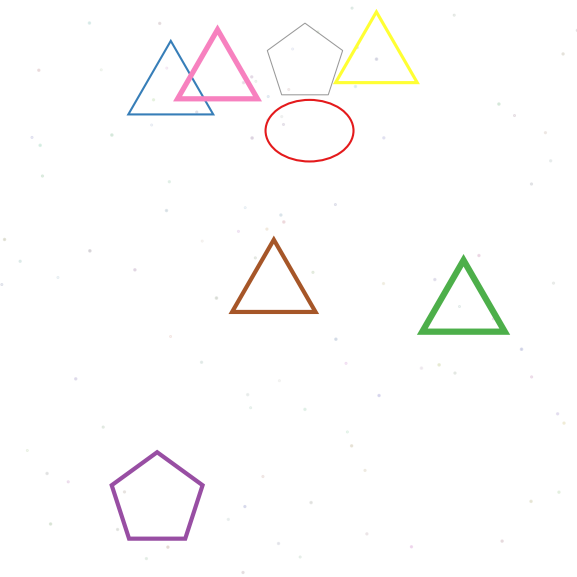[{"shape": "oval", "thickness": 1, "radius": 0.38, "center": [0.536, 0.773]}, {"shape": "triangle", "thickness": 1, "radius": 0.42, "center": [0.296, 0.843]}, {"shape": "triangle", "thickness": 3, "radius": 0.41, "center": [0.803, 0.466]}, {"shape": "pentagon", "thickness": 2, "radius": 0.41, "center": [0.272, 0.133]}, {"shape": "triangle", "thickness": 1.5, "radius": 0.41, "center": [0.652, 0.897]}, {"shape": "triangle", "thickness": 2, "radius": 0.42, "center": [0.474, 0.501]}, {"shape": "triangle", "thickness": 2.5, "radius": 0.4, "center": [0.377, 0.868]}, {"shape": "pentagon", "thickness": 0.5, "radius": 0.34, "center": [0.528, 0.89]}]